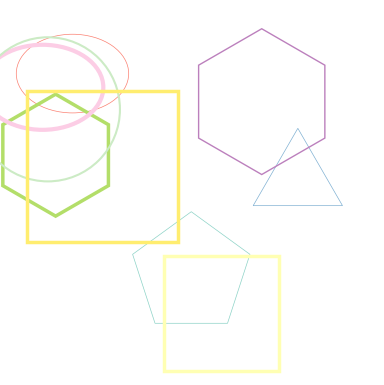[{"shape": "pentagon", "thickness": 0.5, "radius": 0.8, "center": [0.497, 0.29]}, {"shape": "square", "thickness": 2.5, "radius": 0.75, "center": [0.576, 0.187]}, {"shape": "oval", "thickness": 0.5, "radius": 0.73, "center": [0.188, 0.809]}, {"shape": "triangle", "thickness": 0.5, "radius": 0.67, "center": [0.774, 0.533]}, {"shape": "hexagon", "thickness": 2.5, "radius": 0.79, "center": [0.144, 0.597]}, {"shape": "oval", "thickness": 3, "radius": 0.79, "center": [0.111, 0.773]}, {"shape": "hexagon", "thickness": 1, "radius": 0.95, "center": [0.68, 0.736]}, {"shape": "circle", "thickness": 1.5, "radius": 0.94, "center": [0.124, 0.716]}, {"shape": "square", "thickness": 2.5, "radius": 0.98, "center": [0.267, 0.567]}]